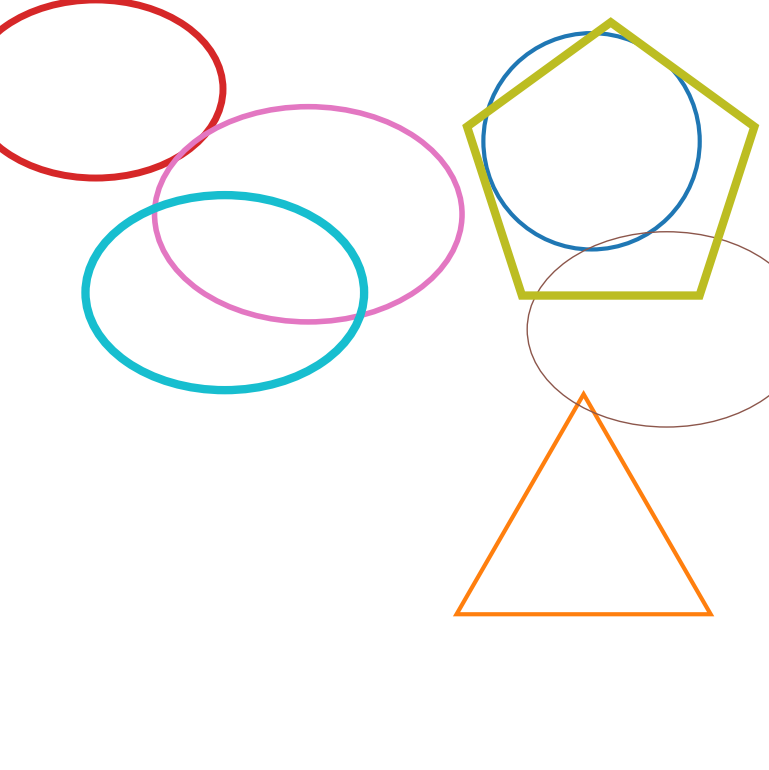[{"shape": "circle", "thickness": 1.5, "radius": 0.7, "center": [0.768, 0.817]}, {"shape": "triangle", "thickness": 1.5, "radius": 0.95, "center": [0.758, 0.298]}, {"shape": "oval", "thickness": 2.5, "radius": 0.83, "center": [0.124, 0.884]}, {"shape": "oval", "thickness": 0.5, "radius": 0.91, "center": [0.866, 0.572]}, {"shape": "oval", "thickness": 2, "radius": 1.0, "center": [0.4, 0.722]}, {"shape": "pentagon", "thickness": 3, "radius": 0.98, "center": [0.793, 0.775]}, {"shape": "oval", "thickness": 3, "radius": 0.9, "center": [0.292, 0.62]}]